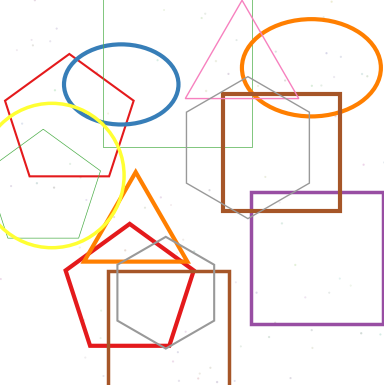[{"shape": "pentagon", "thickness": 1.5, "radius": 0.88, "center": [0.18, 0.684]}, {"shape": "pentagon", "thickness": 3, "radius": 0.88, "center": [0.337, 0.243]}, {"shape": "oval", "thickness": 3, "radius": 0.74, "center": [0.315, 0.781]}, {"shape": "pentagon", "thickness": 0.5, "radius": 0.78, "center": [0.112, 0.508]}, {"shape": "square", "thickness": 0.5, "radius": 0.97, "center": [0.461, 0.813]}, {"shape": "square", "thickness": 2.5, "radius": 0.86, "center": [0.824, 0.33]}, {"shape": "triangle", "thickness": 3, "radius": 0.77, "center": [0.352, 0.398]}, {"shape": "oval", "thickness": 3, "radius": 0.9, "center": [0.809, 0.824]}, {"shape": "circle", "thickness": 2.5, "radius": 0.94, "center": [0.135, 0.544]}, {"shape": "square", "thickness": 3, "radius": 0.76, "center": [0.731, 0.604]}, {"shape": "square", "thickness": 2.5, "radius": 0.79, "center": [0.438, 0.137]}, {"shape": "triangle", "thickness": 1, "radius": 0.85, "center": [0.629, 0.829]}, {"shape": "hexagon", "thickness": 1, "radius": 0.92, "center": [0.644, 0.616]}, {"shape": "hexagon", "thickness": 1.5, "radius": 0.73, "center": [0.431, 0.24]}]